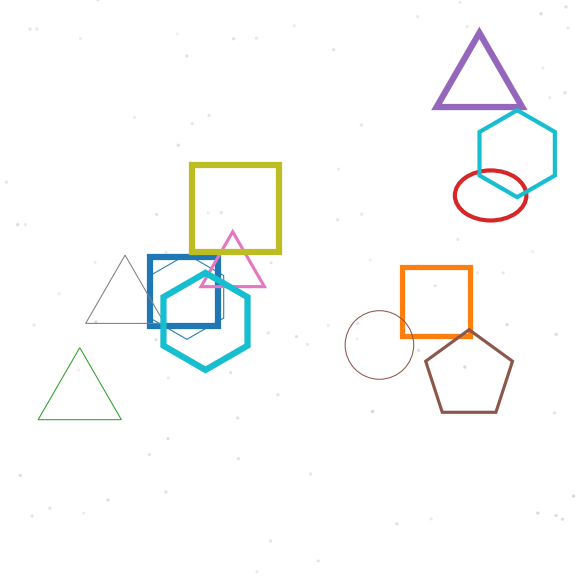[{"shape": "square", "thickness": 3, "radius": 0.3, "center": [0.319, 0.494]}, {"shape": "hexagon", "thickness": 0.5, "radius": 0.37, "center": [0.324, 0.485]}, {"shape": "square", "thickness": 2.5, "radius": 0.3, "center": [0.755, 0.477]}, {"shape": "triangle", "thickness": 0.5, "radius": 0.42, "center": [0.138, 0.314]}, {"shape": "oval", "thickness": 2, "radius": 0.31, "center": [0.85, 0.661]}, {"shape": "triangle", "thickness": 3, "radius": 0.43, "center": [0.83, 0.857]}, {"shape": "circle", "thickness": 0.5, "radius": 0.3, "center": [0.657, 0.402]}, {"shape": "pentagon", "thickness": 1.5, "radius": 0.4, "center": [0.812, 0.349]}, {"shape": "triangle", "thickness": 1.5, "radius": 0.32, "center": [0.403, 0.534]}, {"shape": "triangle", "thickness": 0.5, "radius": 0.39, "center": [0.217, 0.479]}, {"shape": "square", "thickness": 3, "radius": 0.38, "center": [0.408, 0.638]}, {"shape": "hexagon", "thickness": 2, "radius": 0.38, "center": [0.896, 0.733]}, {"shape": "hexagon", "thickness": 3, "radius": 0.42, "center": [0.356, 0.443]}]